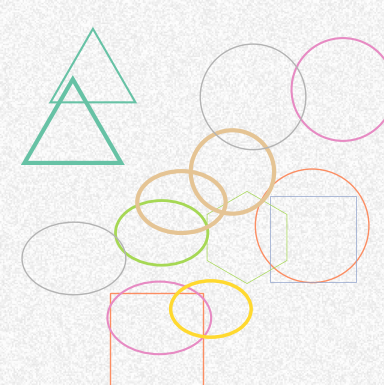[{"shape": "triangle", "thickness": 3, "radius": 0.72, "center": [0.189, 0.649]}, {"shape": "triangle", "thickness": 1.5, "radius": 0.64, "center": [0.241, 0.798]}, {"shape": "square", "thickness": 1, "radius": 0.61, "center": [0.407, 0.118]}, {"shape": "circle", "thickness": 1, "radius": 0.74, "center": [0.811, 0.413]}, {"shape": "square", "thickness": 0.5, "radius": 0.56, "center": [0.812, 0.38]}, {"shape": "circle", "thickness": 1.5, "radius": 0.67, "center": [0.891, 0.768]}, {"shape": "oval", "thickness": 1.5, "radius": 0.67, "center": [0.414, 0.174]}, {"shape": "oval", "thickness": 2, "radius": 0.6, "center": [0.42, 0.395]}, {"shape": "hexagon", "thickness": 0.5, "radius": 0.6, "center": [0.642, 0.383]}, {"shape": "oval", "thickness": 2.5, "radius": 0.52, "center": [0.548, 0.197]}, {"shape": "oval", "thickness": 3, "radius": 0.57, "center": [0.471, 0.475]}, {"shape": "circle", "thickness": 3, "radius": 0.54, "center": [0.604, 0.553]}, {"shape": "circle", "thickness": 1, "radius": 0.69, "center": [0.657, 0.748]}, {"shape": "oval", "thickness": 1, "radius": 0.67, "center": [0.192, 0.329]}]